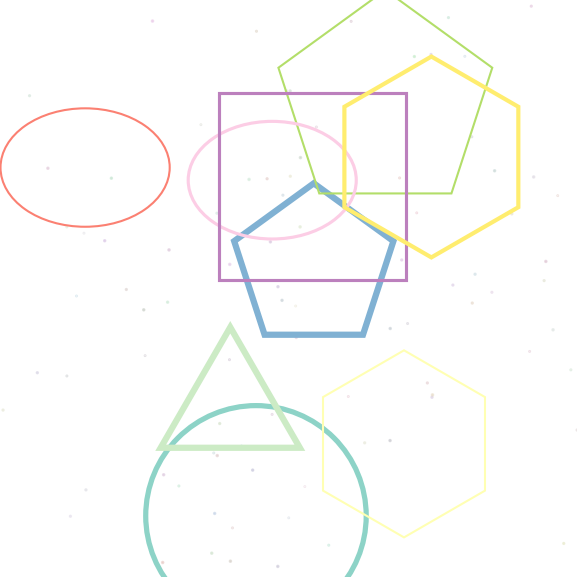[{"shape": "circle", "thickness": 2.5, "radius": 0.95, "center": [0.443, 0.106]}, {"shape": "hexagon", "thickness": 1, "radius": 0.81, "center": [0.7, 0.231]}, {"shape": "oval", "thickness": 1, "radius": 0.73, "center": [0.147, 0.709]}, {"shape": "pentagon", "thickness": 3, "radius": 0.72, "center": [0.543, 0.537]}, {"shape": "pentagon", "thickness": 1, "radius": 0.97, "center": [0.667, 0.822]}, {"shape": "oval", "thickness": 1.5, "radius": 0.73, "center": [0.471, 0.687]}, {"shape": "square", "thickness": 1.5, "radius": 0.81, "center": [0.541, 0.675]}, {"shape": "triangle", "thickness": 3, "radius": 0.7, "center": [0.399, 0.293]}, {"shape": "hexagon", "thickness": 2, "radius": 0.87, "center": [0.747, 0.727]}]